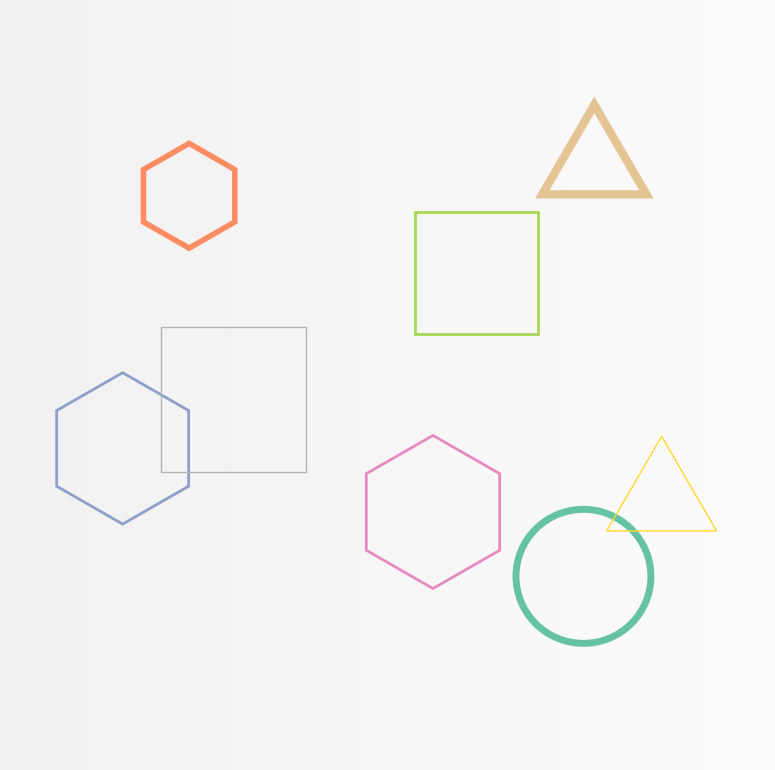[{"shape": "circle", "thickness": 2.5, "radius": 0.44, "center": [0.753, 0.252]}, {"shape": "hexagon", "thickness": 2, "radius": 0.34, "center": [0.244, 0.746]}, {"shape": "hexagon", "thickness": 1, "radius": 0.49, "center": [0.158, 0.418]}, {"shape": "hexagon", "thickness": 1, "radius": 0.5, "center": [0.559, 0.335]}, {"shape": "square", "thickness": 1, "radius": 0.4, "center": [0.615, 0.646]}, {"shape": "triangle", "thickness": 0.5, "radius": 0.41, "center": [0.854, 0.351]}, {"shape": "triangle", "thickness": 3, "radius": 0.39, "center": [0.767, 0.786]}, {"shape": "square", "thickness": 0.5, "radius": 0.47, "center": [0.301, 0.481]}]